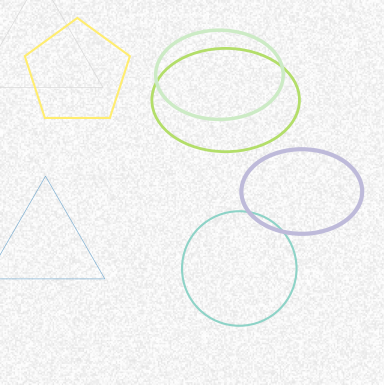[{"shape": "circle", "thickness": 1.5, "radius": 0.74, "center": [0.622, 0.303]}, {"shape": "oval", "thickness": 3, "radius": 0.78, "center": [0.784, 0.503]}, {"shape": "triangle", "thickness": 0.5, "radius": 0.89, "center": [0.118, 0.365]}, {"shape": "oval", "thickness": 2, "radius": 0.96, "center": [0.586, 0.74]}, {"shape": "triangle", "thickness": 0.5, "radius": 0.95, "center": [0.103, 0.868]}, {"shape": "oval", "thickness": 2.5, "radius": 0.83, "center": [0.57, 0.806]}, {"shape": "pentagon", "thickness": 1.5, "radius": 0.72, "center": [0.201, 0.81]}]